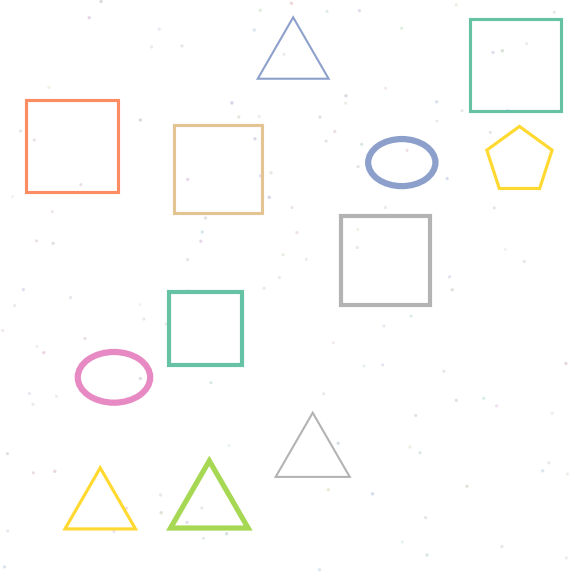[{"shape": "square", "thickness": 2, "radius": 0.31, "center": [0.355, 0.431]}, {"shape": "square", "thickness": 1.5, "radius": 0.4, "center": [0.892, 0.886]}, {"shape": "square", "thickness": 1.5, "radius": 0.4, "center": [0.125, 0.746]}, {"shape": "triangle", "thickness": 1, "radius": 0.35, "center": [0.508, 0.898]}, {"shape": "oval", "thickness": 3, "radius": 0.29, "center": [0.696, 0.718]}, {"shape": "oval", "thickness": 3, "radius": 0.31, "center": [0.197, 0.346]}, {"shape": "triangle", "thickness": 2.5, "radius": 0.39, "center": [0.362, 0.124]}, {"shape": "pentagon", "thickness": 1.5, "radius": 0.3, "center": [0.9, 0.721]}, {"shape": "triangle", "thickness": 1.5, "radius": 0.35, "center": [0.174, 0.119]}, {"shape": "square", "thickness": 1.5, "radius": 0.38, "center": [0.378, 0.707]}, {"shape": "triangle", "thickness": 1, "radius": 0.37, "center": [0.542, 0.21]}, {"shape": "square", "thickness": 2, "radius": 0.39, "center": [0.668, 0.548]}]